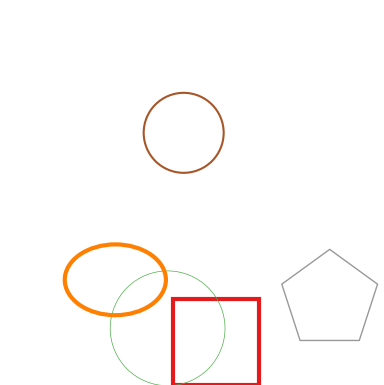[{"shape": "square", "thickness": 3, "radius": 0.56, "center": [0.56, 0.112]}, {"shape": "circle", "thickness": 0.5, "radius": 0.75, "center": [0.435, 0.147]}, {"shape": "oval", "thickness": 3, "radius": 0.66, "center": [0.3, 0.273]}, {"shape": "circle", "thickness": 1.5, "radius": 0.52, "center": [0.477, 0.655]}, {"shape": "pentagon", "thickness": 1, "radius": 0.65, "center": [0.856, 0.221]}]